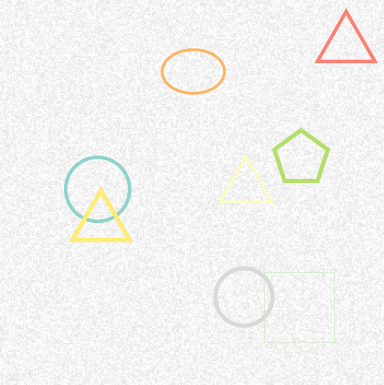[{"shape": "circle", "thickness": 2.5, "radius": 0.42, "center": [0.254, 0.508]}, {"shape": "triangle", "thickness": 1.5, "radius": 0.39, "center": [0.639, 0.515]}, {"shape": "triangle", "thickness": 2.5, "radius": 0.43, "center": [0.899, 0.884]}, {"shape": "oval", "thickness": 2, "radius": 0.4, "center": [0.502, 0.814]}, {"shape": "pentagon", "thickness": 3, "radius": 0.36, "center": [0.782, 0.589]}, {"shape": "circle", "thickness": 3, "radius": 0.37, "center": [0.634, 0.228]}, {"shape": "square", "thickness": 0.5, "radius": 0.45, "center": [0.777, 0.202]}, {"shape": "triangle", "thickness": 3, "radius": 0.43, "center": [0.262, 0.419]}]